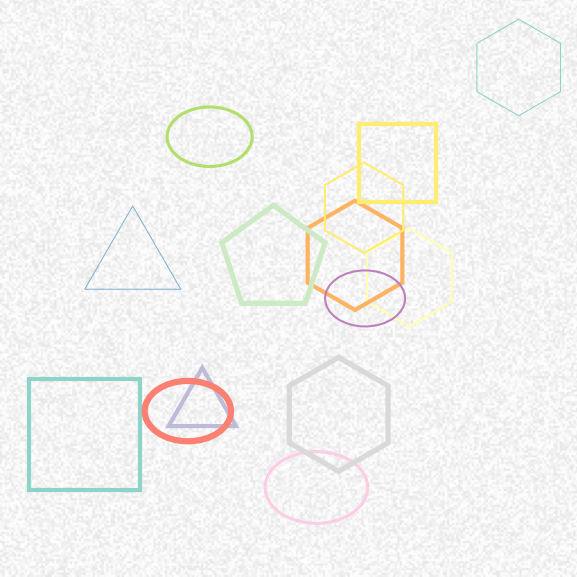[{"shape": "hexagon", "thickness": 0.5, "radius": 0.42, "center": [0.898, 0.882]}, {"shape": "square", "thickness": 2, "radius": 0.48, "center": [0.146, 0.247]}, {"shape": "hexagon", "thickness": 1, "radius": 0.42, "center": [0.709, 0.519]}, {"shape": "triangle", "thickness": 2, "radius": 0.34, "center": [0.35, 0.295]}, {"shape": "oval", "thickness": 3, "radius": 0.37, "center": [0.325, 0.287]}, {"shape": "triangle", "thickness": 0.5, "radius": 0.48, "center": [0.23, 0.546]}, {"shape": "hexagon", "thickness": 2, "radius": 0.47, "center": [0.615, 0.557]}, {"shape": "oval", "thickness": 1.5, "radius": 0.37, "center": [0.363, 0.762]}, {"shape": "oval", "thickness": 1.5, "radius": 0.44, "center": [0.548, 0.155]}, {"shape": "hexagon", "thickness": 2.5, "radius": 0.49, "center": [0.586, 0.282]}, {"shape": "oval", "thickness": 1, "radius": 0.35, "center": [0.632, 0.482]}, {"shape": "pentagon", "thickness": 2.5, "radius": 0.47, "center": [0.473, 0.55]}, {"shape": "hexagon", "thickness": 1, "radius": 0.39, "center": [0.63, 0.64]}, {"shape": "square", "thickness": 2, "radius": 0.34, "center": [0.689, 0.717]}]